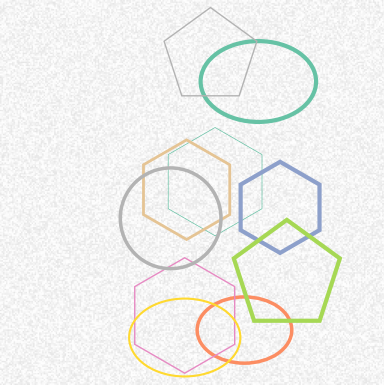[{"shape": "hexagon", "thickness": 0.5, "radius": 0.7, "center": [0.559, 0.528]}, {"shape": "oval", "thickness": 3, "radius": 0.75, "center": [0.671, 0.788]}, {"shape": "oval", "thickness": 2.5, "radius": 0.61, "center": [0.635, 0.143]}, {"shape": "hexagon", "thickness": 3, "radius": 0.59, "center": [0.727, 0.461]}, {"shape": "hexagon", "thickness": 1, "radius": 0.75, "center": [0.48, 0.181]}, {"shape": "pentagon", "thickness": 3, "radius": 0.72, "center": [0.745, 0.284]}, {"shape": "oval", "thickness": 1.5, "radius": 0.72, "center": [0.48, 0.123]}, {"shape": "hexagon", "thickness": 2, "radius": 0.65, "center": [0.485, 0.507]}, {"shape": "circle", "thickness": 2.5, "radius": 0.65, "center": [0.443, 0.433]}, {"shape": "pentagon", "thickness": 1, "radius": 0.63, "center": [0.547, 0.854]}]